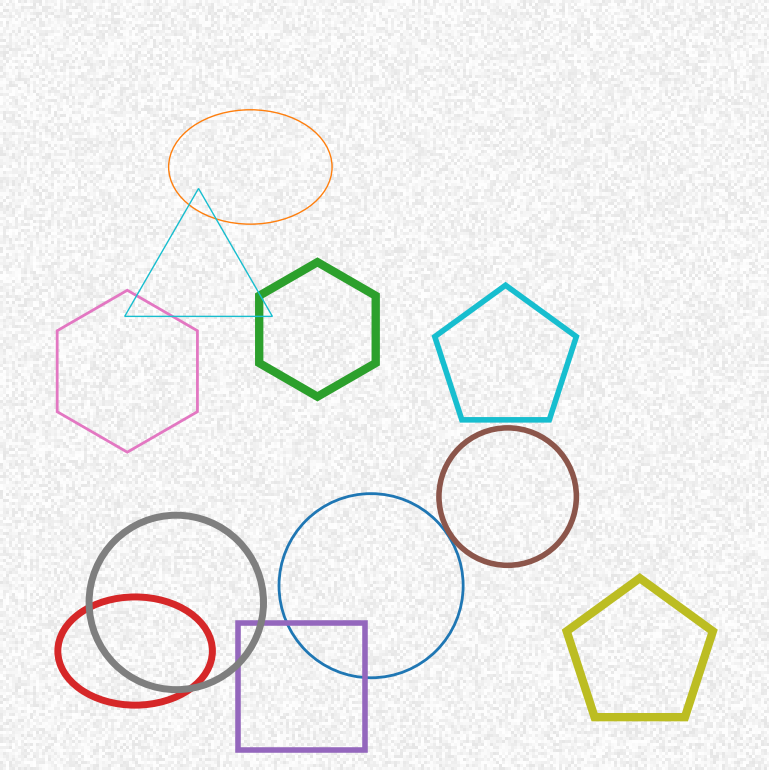[{"shape": "circle", "thickness": 1, "radius": 0.6, "center": [0.482, 0.239]}, {"shape": "oval", "thickness": 0.5, "radius": 0.53, "center": [0.325, 0.783]}, {"shape": "hexagon", "thickness": 3, "radius": 0.44, "center": [0.412, 0.572]}, {"shape": "oval", "thickness": 2.5, "radius": 0.5, "center": [0.175, 0.154]}, {"shape": "square", "thickness": 2, "radius": 0.41, "center": [0.391, 0.108]}, {"shape": "circle", "thickness": 2, "radius": 0.45, "center": [0.659, 0.355]}, {"shape": "hexagon", "thickness": 1, "radius": 0.53, "center": [0.165, 0.518]}, {"shape": "circle", "thickness": 2.5, "radius": 0.57, "center": [0.229, 0.218]}, {"shape": "pentagon", "thickness": 3, "radius": 0.5, "center": [0.831, 0.149]}, {"shape": "triangle", "thickness": 0.5, "radius": 0.55, "center": [0.258, 0.644]}, {"shape": "pentagon", "thickness": 2, "radius": 0.48, "center": [0.657, 0.533]}]